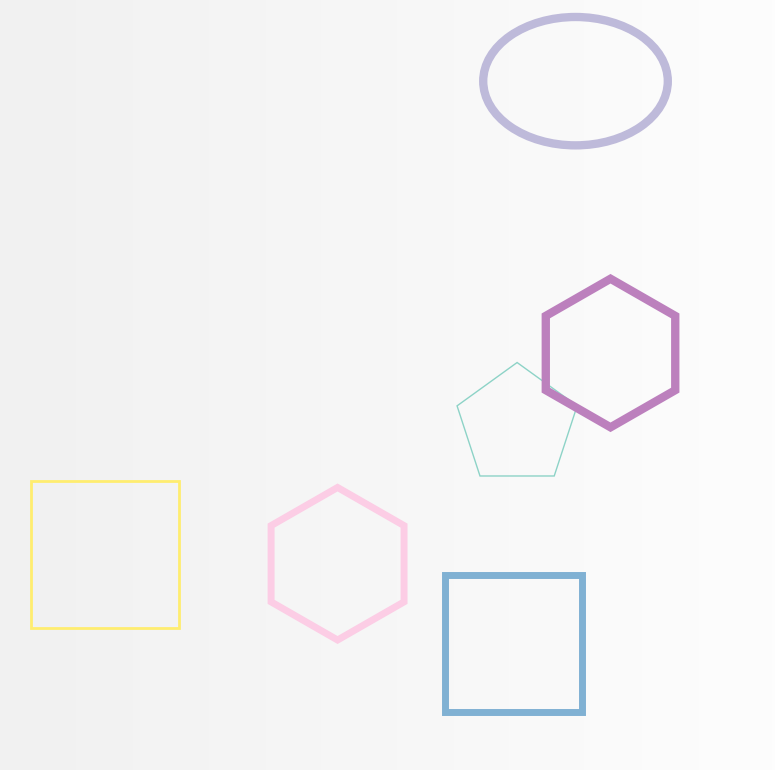[{"shape": "pentagon", "thickness": 0.5, "radius": 0.41, "center": [0.667, 0.448]}, {"shape": "oval", "thickness": 3, "radius": 0.6, "center": [0.743, 0.895]}, {"shape": "square", "thickness": 2.5, "radius": 0.44, "center": [0.663, 0.164]}, {"shape": "hexagon", "thickness": 2.5, "radius": 0.5, "center": [0.436, 0.268]}, {"shape": "hexagon", "thickness": 3, "radius": 0.48, "center": [0.788, 0.542]}, {"shape": "square", "thickness": 1, "radius": 0.48, "center": [0.135, 0.28]}]